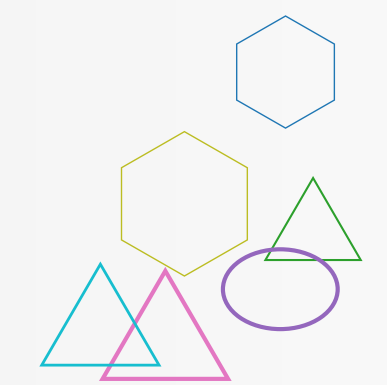[{"shape": "hexagon", "thickness": 1, "radius": 0.73, "center": [0.737, 0.813]}, {"shape": "triangle", "thickness": 1.5, "radius": 0.71, "center": [0.808, 0.396]}, {"shape": "oval", "thickness": 3, "radius": 0.74, "center": [0.723, 0.249]}, {"shape": "triangle", "thickness": 3, "radius": 0.93, "center": [0.427, 0.109]}, {"shape": "hexagon", "thickness": 1, "radius": 0.94, "center": [0.476, 0.471]}, {"shape": "triangle", "thickness": 2, "radius": 0.87, "center": [0.259, 0.139]}]